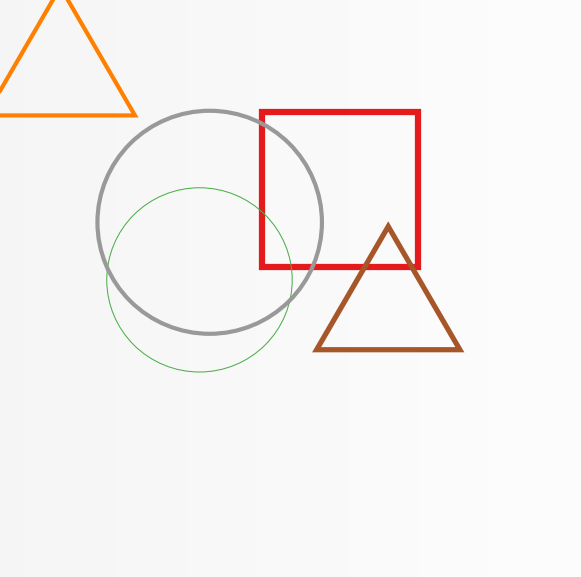[{"shape": "square", "thickness": 3, "radius": 0.67, "center": [0.586, 0.671]}, {"shape": "circle", "thickness": 0.5, "radius": 0.8, "center": [0.343, 0.514]}, {"shape": "triangle", "thickness": 2, "radius": 0.74, "center": [0.104, 0.873]}, {"shape": "triangle", "thickness": 2.5, "radius": 0.71, "center": [0.668, 0.465]}, {"shape": "circle", "thickness": 2, "radius": 0.97, "center": [0.361, 0.614]}]